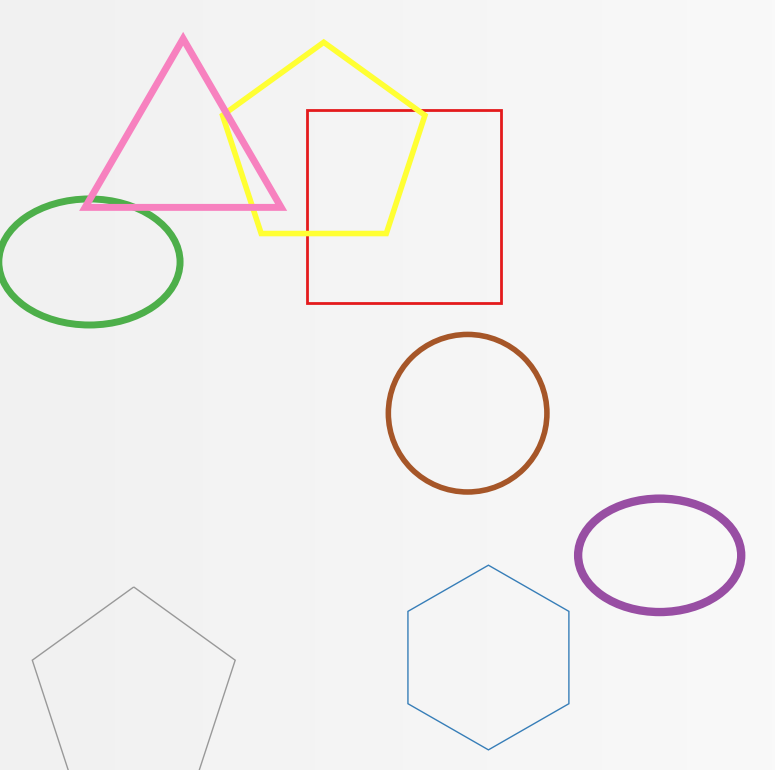[{"shape": "square", "thickness": 1, "radius": 0.63, "center": [0.521, 0.732]}, {"shape": "hexagon", "thickness": 0.5, "radius": 0.6, "center": [0.63, 0.146]}, {"shape": "oval", "thickness": 2.5, "radius": 0.58, "center": [0.115, 0.66]}, {"shape": "oval", "thickness": 3, "radius": 0.53, "center": [0.851, 0.279]}, {"shape": "pentagon", "thickness": 2, "radius": 0.69, "center": [0.418, 0.808]}, {"shape": "circle", "thickness": 2, "radius": 0.51, "center": [0.603, 0.463]}, {"shape": "triangle", "thickness": 2.5, "radius": 0.73, "center": [0.236, 0.804]}, {"shape": "pentagon", "thickness": 0.5, "radius": 0.69, "center": [0.173, 0.1]}]